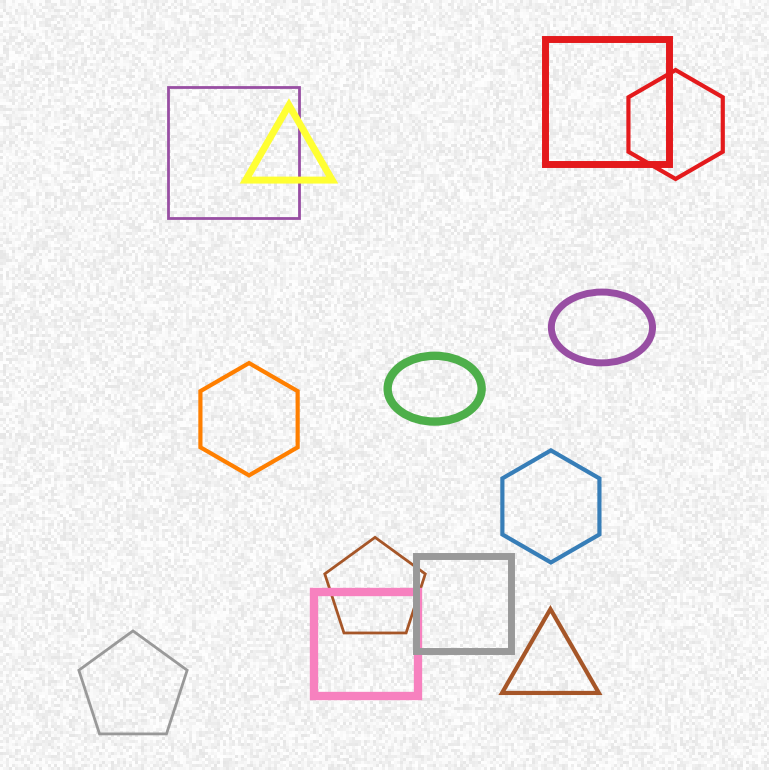[{"shape": "square", "thickness": 2.5, "radius": 0.4, "center": [0.788, 0.868]}, {"shape": "hexagon", "thickness": 1.5, "radius": 0.35, "center": [0.877, 0.838]}, {"shape": "hexagon", "thickness": 1.5, "radius": 0.36, "center": [0.715, 0.342]}, {"shape": "oval", "thickness": 3, "radius": 0.31, "center": [0.564, 0.495]}, {"shape": "square", "thickness": 1, "radius": 0.43, "center": [0.303, 0.802]}, {"shape": "oval", "thickness": 2.5, "radius": 0.33, "center": [0.782, 0.575]}, {"shape": "hexagon", "thickness": 1.5, "radius": 0.36, "center": [0.323, 0.456]}, {"shape": "triangle", "thickness": 2.5, "radius": 0.32, "center": [0.375, 0.799]}, {"shape": "pentagon", "thickness": 1, "radius": 0.34, "center": [0.487, 0.233]}, {"shape": "triangle", "thickness": 1.5, "radius": 0.36, "center": [0.715, 0.136]}, {"shape": "square", "thickness": 3, "radius": 0.34, "center": [0.476, 0.164]}, {"shape": "square", "thickness": 2.5, "radius": 0.31, "center": [0.602, 0.217]}, {"shape": "pentagon", "thickness": 1, "radius": 0.37, "center": [0.173, 0.107]}]